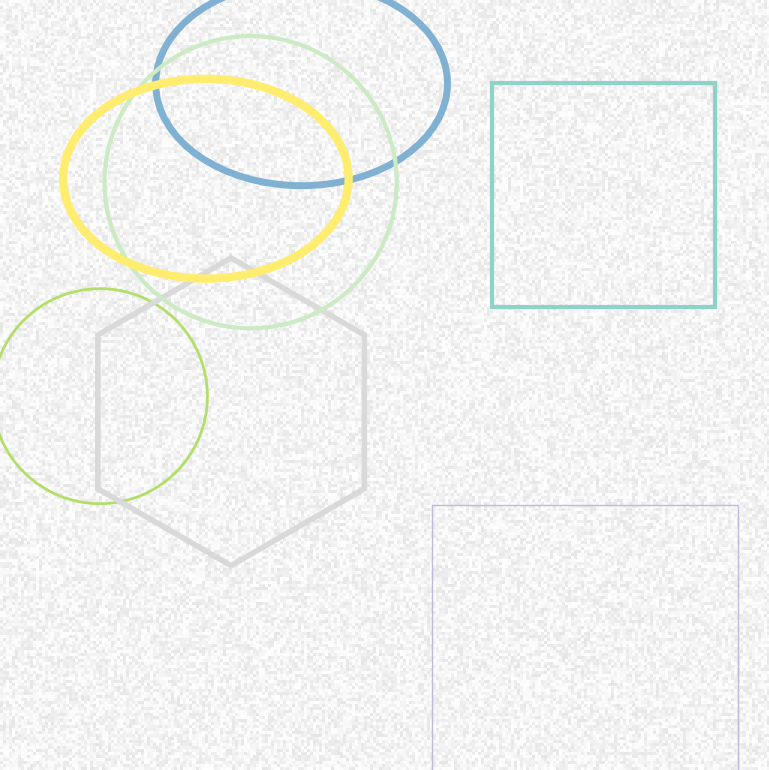[{"shape": "square", "thickness": 1.5, "radius": 0.73, "center": [0.784, 0.747]}, {"shape": "square", "thickness": 0.5, "radius": 0.99, "center": [0.759, 0.145]}, {"shape": "oval", "thickness": 2.5, "radius": 0.95, "center": [0.392, 0.891]}, {"shape": "circle", "thickness": 1, "radius": 0.7, "center": [0.13, 0.485]}, {"shape": "hexagon", "thickness": 2, "radius": 1.0, "center": [0.3, 0.465]}, {"shape": "circle", "thickness": 1.5, "radius": 0.95, "center": [0.326, 0.763]}, {"shape": "oval", "thickness": 3, "radius": 0.93, "center": [0.267, 0.768]}]